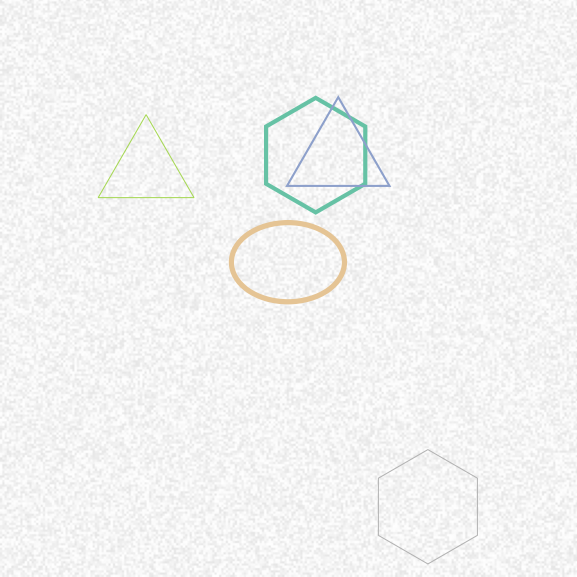[{"shape": "hexagon", "thickness": 2, "radius": 0.5, "center": [0.547, 0.731]}, {"shape": "triangle", "thickness": 1, "radius": 0.51, "center": [0.586, 0.728]}, {"shape": "triangle", "thickness": 0.5, "radius": 0.48, "center": [0.253, 0.705]}, {"shape": "oval", "thickness": 2.5, "radius": 0.49, "center": [0.499, 0.545]}, {"shape": "hexagon", "thickness": 0.5, "radius": 0.49, "center": [0.741, 0.122]}]